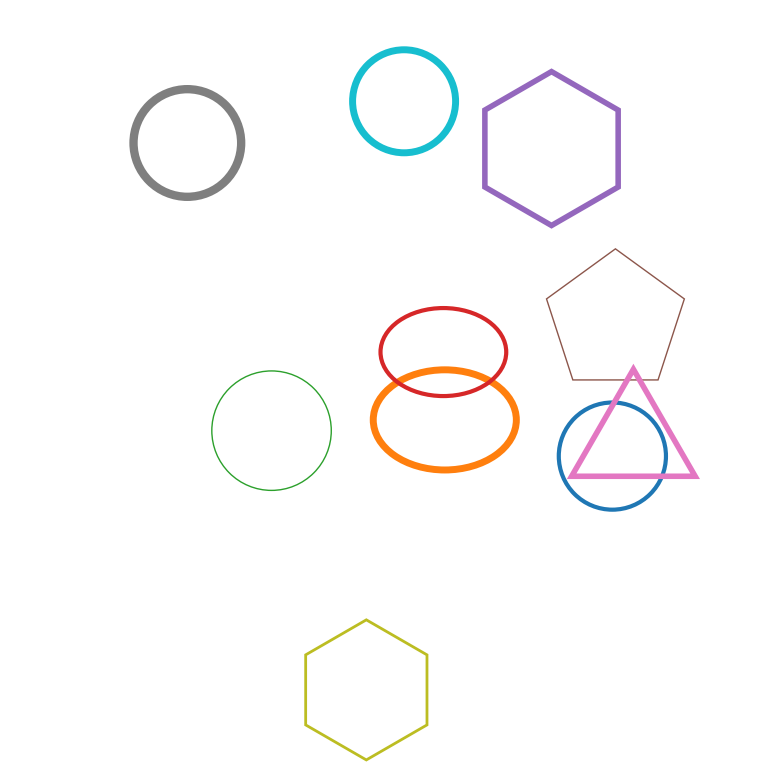[{"shape": "circle", "thickness": 1.5, "radius": 0.35, "center": [0.795, 0.408]}, {"shape": "oval", "thickness": 2.5, "radius": 0.46, "center": [0.578, 0.455]}, {"shape": "circle", "thickness": 0.5, "radius": 0.39, "center": [0.353, 0.441]}, {"shape": "oval", "thickness": 1.5, "radius": 0.41, "center": [0.576, 0.543]}, {"shape": "hexagon", "thickness": 2, "radius": 0.5, "center": [0.716, 0.807]}, {"shape": "pentagon", "thickness": 0.5, "radius": 0.47, "center": [0.799, 0.583]}, {"shape": "triangle", "thickness": 2, "radius": 0.46, "center": [0.823, 0.428]}, {"shape": "circle", "thickness": 3, "radius": 0.35, "center": [0.243, 0.814]}, {"shape": "hexagon", "thickness": 1, "radius": 0.45, "center": [0.476, 0.104]}, {"shape": "circle", "thickness": 2.5, "radius": 0.33, "center": [0.525, 0.868]}]